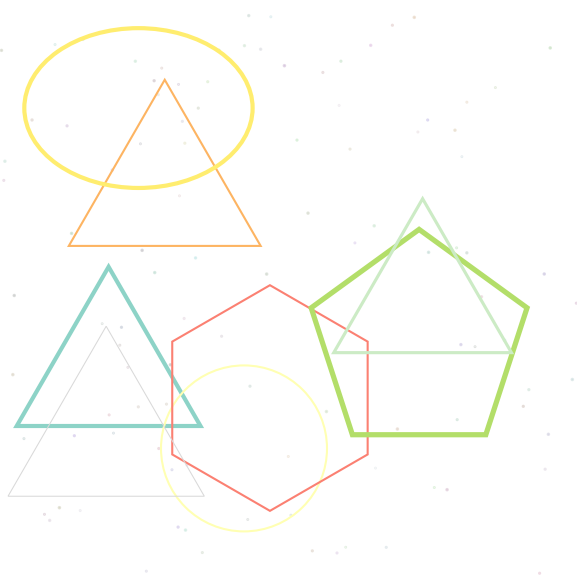[{"shape": "triangle", "thickness": 2, "radius": 0.92, "center": [0.188, 0.353]}, {"shape": "circle", "thickness": 1, "radius": 0.72, "center": [0.423, 0.223]}, {"shape": "hexagon", "thickness": 1, "radius": 0.98, "center": [0.467, 0.31]}, {"shape": "triangle", "thickness": 1, "radius": 0.96, "center": [0.285, 0.669]}, {"shape": "pentagon", "thickness": 2.5, "radius": 0.98, "center": [0.726, 0.405]}, {"shape": "triangle", "thickness": 0.5, "radius": 0.98, "center": [0.184, 0.238]}, {"shape": "triangle", "thickness": 1.5, "radius": 0.89, "center": [0.732, 0.477]}, {"shape": "oval", "thickness": 2, "radius": 0.99, "center": [0.24, 0.812]}]